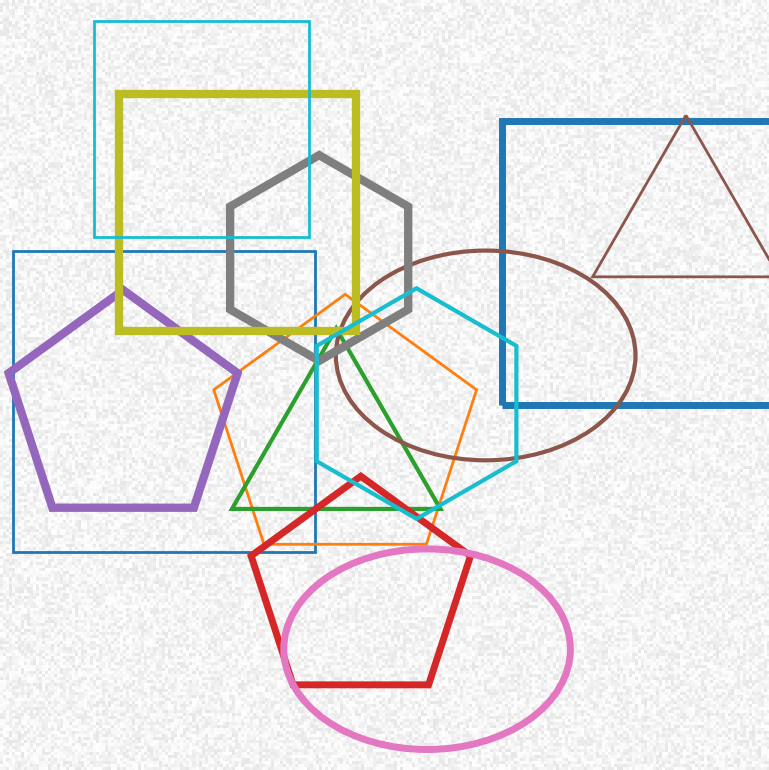[{"shape": "square", "thickness": 1, "radius": 0.98, "center": [0.213, 0.479]}, {"shape": "square", "thickness": 2.5, "radius": 0.92, "center": [0.836, 0.659]}, {"shape": "pentagon", "thickness": 1, "radius": 0.9, "center": [0.448, 0.438]}, {"shape": "triangle", "thickness": 1.5, "radius": 0.78, "center": [0.437, 0.417]}, {"shape": "pentagon", "thickness": 2.5, "radius": 0.75, "center": [0.469, 0.232]}, {"shape": "pentagon", "thickness": 3, "radius": 0.78, "center": [0.16, 0.467]}, {"shape": "triangle", "thickness": 1, "radius": 0.7, "center": [0.891, 0.71]}, {"shape": "oval", "thickness": 1.5, "radius": 0.97, "center": [0.631, 0.538]}, {"shape": "oval", "thickness": 2.5, "radius": 0.93, "center": [0.555, 0.157]}, {"shape": "hexagon", "thickness": 3, "radius": 0.67, "center": [0.415, 0.665]}, {"shape": "square", "thickness": 3, "radius": 0.77, "center": [0.309, 0.724]}, {"shape": "hexagon", "thickness": 1.5, "radius": 0.75, "center": [0.541, 0.476]}, {"shape": "square", "thickness": 1, "radius": 0.7, "center": [0.262, 0.833]}]